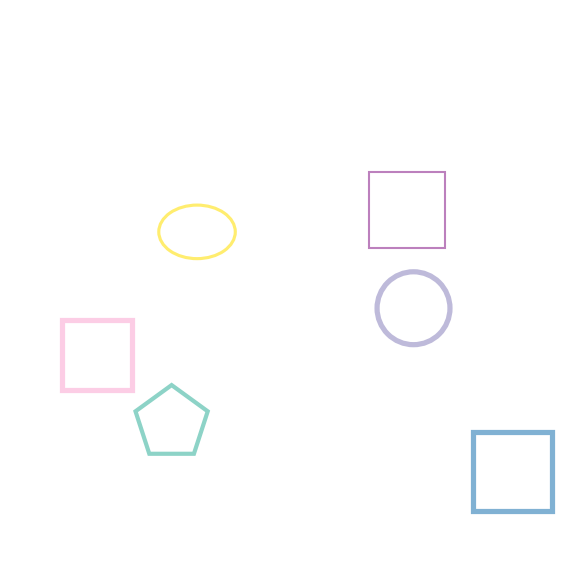[{"shape": "pentagon", "thickness": 2, "radius": 0.33, "center": [0.297, 0.267]}, {"shape": "circle", "thickness": 2.5, "radius": 0.32, "center": [0.716, 0.465]}, {"shape": "square", "thickness": 2.5, "radius": 0.34, "center": [0.887, 0.182]}, {"shape": "square", "thickness": 2.5, "radius": 0.3, "center": [0.168, 0.385]}, {"shape": "square", "thickness": 1, "radius": 0.33, "center": [0.704, 0.636]}, {"shape": "oval", "thickness": 1.5, "radius": 0.33, "center": [0.341, 0.598]}]